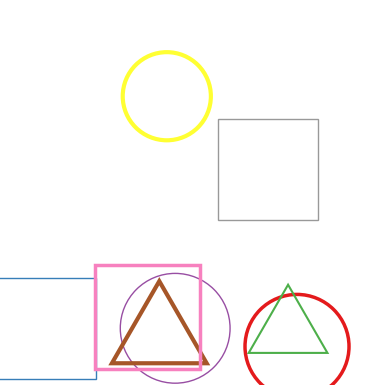[{"shape": "circle", "thickness": 2.5, "radius": 0.68, "center": [0.771, 0.1]}, {"shape": "square", "thickness": 1, "radius": 0.65, "center": [0.12, 0.146]}, {"shape": "triangle", "thickness": 1.5, "radius": 0.59, "center": [0.748, 0.142]}, {"shape": "circle", "thickness": 1, "radius": 0.71, "center": [0.455, 0.147]}, {"shape": "circle", "thickness": 3, "radius": 0.57, "center": [0.433, 0.75]}, {"shape": "triangle", "thickness": 3, "radius": 0.71, "center": [0.414, 0.128]}, {"shape": "square", "thickness": 2.5, "radius": 0.68, "center": [0.383, 0.177]}, {"shape": "square", "thickness": 1, "radius": 0.65, "center": [0.695, 0.56]}]